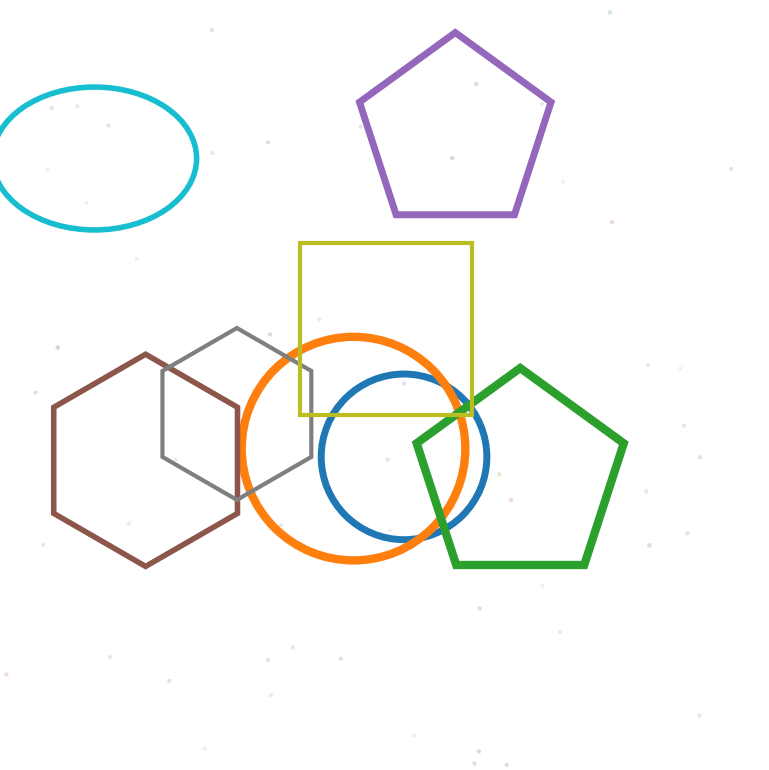[{"shape": "circle", "thickness": 2.5, "radius": 0.54, "center": [0.525, 0.407]}, {"shape": "circle", "thickness": 3, "radius": 0.73, "center": [0.459, 0.417]}, {"shape": "pentagon", "thickness": 3, "radius": 0.71, "center": [0.676, 0.381]}, {"shape": "pentagon", "thickness": 2.5, "radius": 0.65, "center": [0.591, 0.827]}, {"shape": "hexagon", "thickness": 2, "radius": 0.69, "center": [0.189, 0.402]}, {"shape": "hexagon", "thickness": 1.5, "radius": 0.56, "center": [0.308, 0.462]}, {"shape": "square", "thickness": 1.5, "radius": 0.56, "center": [0.501, 0.572]}, {"shape": "oval", "thickness": 2, "radius": 0.66, "center": [0.123, 0.794]}]